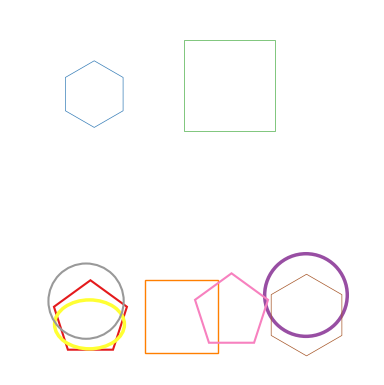[{"shape": "pentagon", "thickness": 1.5, "radius": 0.5, "center": [0.235, 0.172]}, {"shape": "hexagon", "thickness": 0.5, "radius": 0.43, "center": [0.245, 0.756]}, {"shape": "square", "thickness": 0.5, "radius": 0.59, "center": [0.595, 0.779]}, {"shape": "circle", "thickness": 2.5, "radius": 0.54, "center": [0.795, 0.234]}, {"shape": "square", "thickness": 1, "radius": 0.48, "center": [0.472, 0.177]}, {"shape": "oval", "thickness": 2.5, "radius": 0.45, "center": [0.232, 0.157]}, {"shape": "hexagon", "thickness": 0.5, "radius": 0.53, "center": [0.796, 0.182]}, {"shape": "pentagon", "thickness": 1.5, "radius": 0.5, "center": [0.601, 0.19]}, {"shape": "circle", "thickness": 1.5, "radius": 0.49, "center": [0.224, 0.218]}]